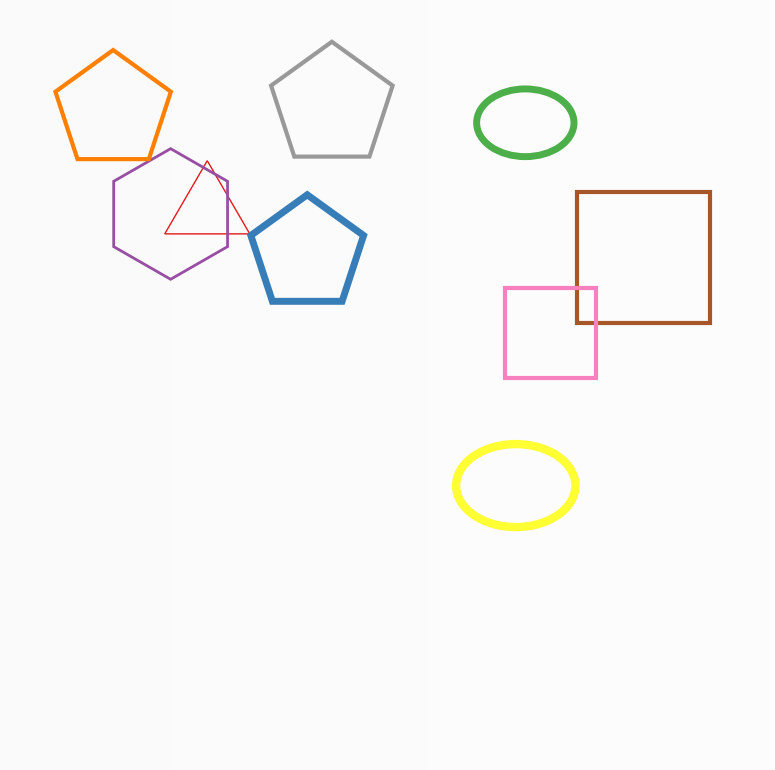[{"shape": "triangle", "thickness": 0.5, "radius": 0.32, "center": [0.267, 0.728]}, {"shape": "pentagon", "thickness": 2.5, "radius": 0.38, "center": [0.396, 0.671]}, {"shape": "oval", "thickness": 2.5, "radius": 0.31, "center": [0.678, 0.841]}, {"shape": "hexagon", "thickness": 1, "radius": 0.42, "center": [0.22, 0.722]}, {"shape": "pentagon", "thickness": 1.5, "radius": 0.39, "center": [0.146, 0.857]}, {"shape": "oval", "thickness": 3, "radius": 0.38, "center": [0.666, 0.369]}, {"shape": "square", "thickness": 1.5, "radius": 0.43, "center": [0.83, 0.666]}, {"shape": "square", "thickness": 1.5, "radius": 0.29, "center": [0.711, 0.568]}, {"shape": "pentagon", "thickness": 1.5, "radius": 0.41, "center": [0.428, 0.863]}]